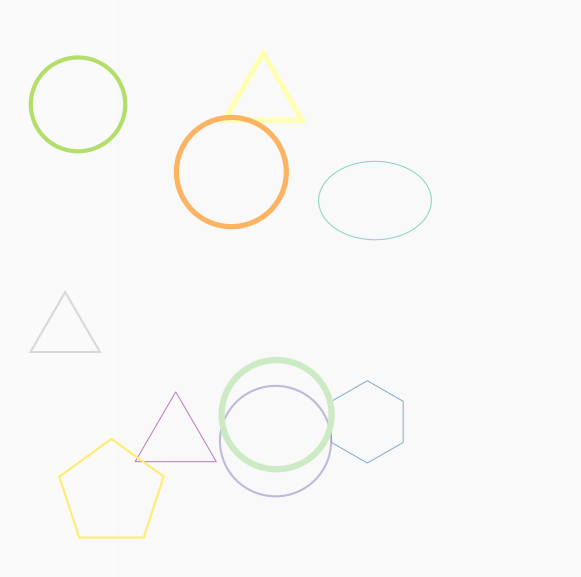[{"shape": "oval", "thickness": 0.5, "radius": 0.48, "center": [0.645, 0.652]}, {"shape": "triangle", "thickness": 2.5, "radius": 0.39, "center": [0.453, 0.83]}, {"shape": "circle", "thickness": 1, "radius": 0.48, "center": [0.474, 0.235]}, {"shape": "hexagon", "thickness": 0.5, "radius": 0.36, "center": [0.632, 0.269]}, {"shape": "circle", "thickness": 2.5, "radius": 0.47, "center": [0.398, 0.701]}, {"shape": "circle", "thickness": 2, "radius": 0.41, "center": [0.134, 0.818]}, {"shape": "triangle", "thickness": 1, "radius": 0.35, "center": [0.112, 0.424]}, {"shape": "triangle", "thickness": 0.5, "radius": 0.4, "center": [0.302, 0.24]}, {"shape": "circle", "thickness": 3, "radius": 0.47, "center": [0.476, 0.281]}, {"shape": "pentagon", "thickness": 1, "radius": 0.47, "center": [0.192, 0.145]}]